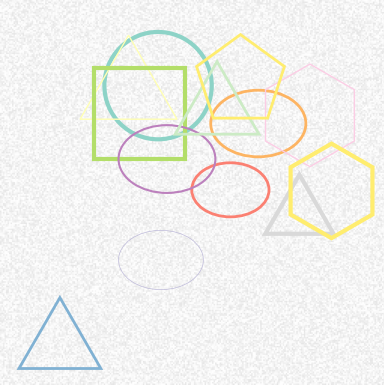[{"shape": "circle", "thickness": 3, "radius": 0.7, "center": [0.411, 0.778]}, {"shape": "triangle", "thickness": 1, "radius": 0.73, "center": [0.334, 0.763]}, {"shape": "oval", "thickness": 0.5, "radius": 0.55, "center": [0.418, 0.325]}, {"shape": "oval", "thickness": 2, "radius": 0.5, "center": [0.598, 0.507]}, {"shape": "triangle", "thickness": 2, "radius": 0.61, "center": [0.156, 0.104]}, {"shape": "oval", "thickness": 2, "radius": 0.62, "center": [0.671, 0.679]}, {"shape": "square", "thickness": 3, "radius": 0.59, "center": [0.362, 0.705]}, {"shape": "hexagon", "thickness": 1, "radius": 0.67, "center": [0.805, 0.7]}, {"shape": "triangle", "thickness": 3, "radius": 0.51, "center": [0.778, 0.444]}, {"shape": "oval", "thickness": 1.5, "radius": 0.63, "center": [0.434, 0.587]}, {"shape": "triangle", "thickness": 2, "radius": 0.63, "center": [0.564, 0.714]}, {"shape": "hexagon", "thickness": 3, "radius": 0.61, "center": [0.861, 0.504]}, {"shape": "pentagon", "thickness": 2, "radius": 0.6, "center": [0.625, 0.79]}]